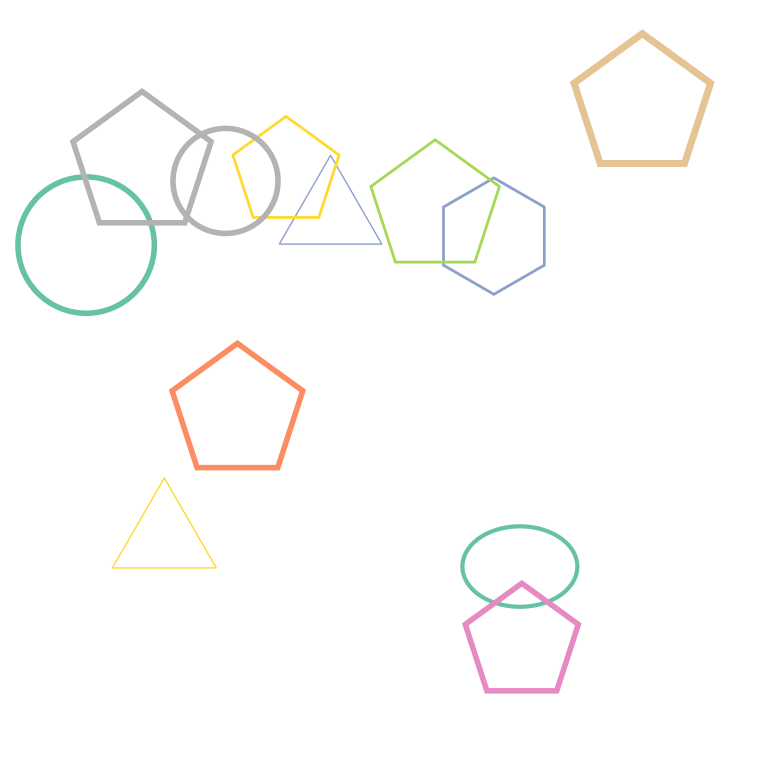[{"shape": "circle", "thickness": 2, "radius": 0.44, "center": [0.112, 0.682]}, {"shape": "oval", "thickness": 1.5, "radius": 0.37, "center": [0.675, 0.264]}, {"shape": "pentagon", "thickness": 2, "radius": 0.45, "center": [0.308, 0.465]}, {"shape": "hexagon", "thickness": 1, "radius": 0.38, "center": [0.641, 0.693]}, {"shape": "triangle", "thickness": 0.5, "radius": 0.38, "center": [0.429, 0.721]}, {"shape": "pentagon", "thickness": 2, "radius": 0.39, "center": [0.678, 0.165]}, {"shape": "pentagon", "thickness": 1, "radius": 0.44, "center": [0.565, 0.731]}, {"shape": "triangle", "thickness": 0.5, "radius": 0.39, "center": [0.213, 0.301]}, {"shape": "pentagon", "thickness": 1, "radius": 0.36, "center": [0.371, 0.776]}, {"shape": "pentagon", "thickness": 2.5, "radius": 0.47, "center": [0.834, 0.863]}, {"shape": "pentagon", "thickness": 2, "radius": 0.47, "center": [0.185, 0.787]}, {"shape": "circle", "thickness": 2, "radius": 0.34, "center": [0.293, 0.765]}]